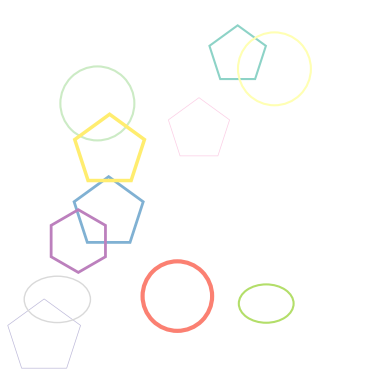[{"shape": "pentagon", "thickness": 1.5, "radius": 0.39, "center": [0.617, 0.857]}, {"shape": "circle", "thickness": 1.5, "radius": 0.47, "center": [0.713, 0.821]}, {"shape": "pentagon", "thickness": 0.5, "radius": 0.5, "center": [0.115, 0.124]}, {"shape": "circle", "thickness": 3, "radius": 0.45, "center": [0.461, 0.231]}, {"shape": "pentagon", "thickness": 2, "radius": 0.47, "center": [0.282, 0.447]}, {"shape": "oval", "thickness": 1.5, "radius": 0.36, "center": [0.691, 0.212]}, {"shape": "pentagon", "thickness": 0.5, "radius": 0.42, "center": [0.517, 0.663]}, {"shape": "oval", "thickness": 1, "radius": 0.43, "center": [0.149, 0.222]}, {"shape": "hexagon", "thickness": 2, "radius": 0.41, "center": [0.203, 0.374]}, {"shape": "circle", "thickness": 1.5, "radius": 0.48, "center": [0.253, 0.731]}, {"shape": "pentagon", "thickness": 2.5, "radius": 0.48, "center": [0.285, 0.608]}]